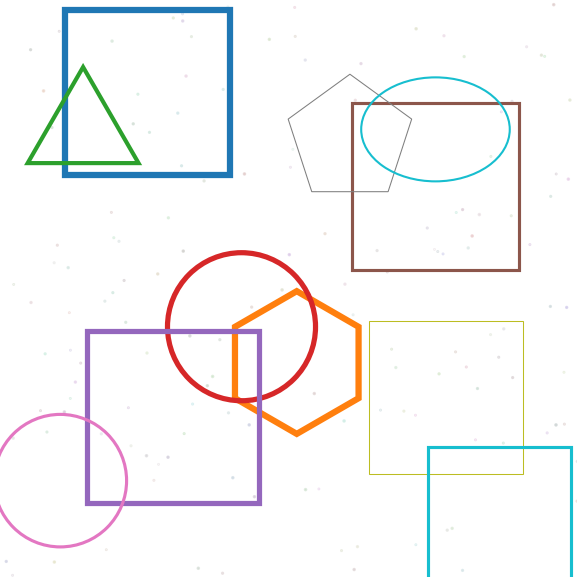[{"shape": "square", "thickness": 3, "radius": 0.71, "center": [0.256, 0.839]}, {"shape": "hexagon", "thickness": 3, "radius": 0.62, "center": [0.514, 0.371]}, {"shape": "triangle", "thickness": 2, "radius": 0.55, "center": [0.144, 0.772]}, {"shape": "circle", "thickness": 2.5, "radius": 0.64, "center": [0.418, 0.433]}, {"shape": "square", "thickness": 2.5, "radius": 0.75, "center": [0.299, 0.277]}, {"shape": "square", "thickness": 1.5, "radius": 0.72, "center": [0.755, 0.677]}, {"shape": "circle", "thickness": 1.5, "radius": 0.57, "center": [0.104, 0.167]}, {"shape": "pentagon", "thickness": 0.5, "radius": 0.56, "center": [0.606, 0.758]}, {"shape": "square", "thickness": 0.5, "radius": 0.66, "center": [0.772, 0.31]}, {"shape": "oval", "thickness": 1, "radius": 0.64, "center": [0.754, 0.775]}, {"shape": "square", "thickness": 1.5, "radius": 0.62, "center": [0.865, 0.101]}]